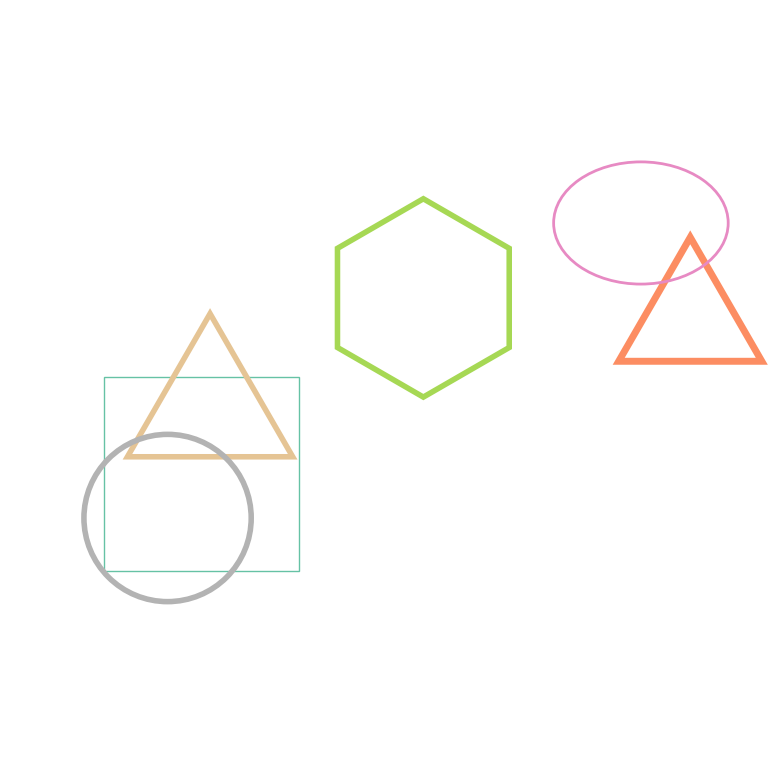[{"shape": "square", "thickness": 0.5, "radius": 0.63, "center": [0.262, 0.384]}, {"shape": "triangle", "thickness": 2.5, "radius": 0.54, "center": [0.896, 0.584]}, {"shape": "oval", "thickness": 1, "radius": 0.57, "center": [0.832, 0.71]}, {"shape": "hexagon", "thickness": 2, "radius": 0.64, "center": [0.55, 0.613]}, {"shape": "triangle", "thickness": 2, "radius": 0.62, "center": [0.273, 0.469]}, {"shape": "circle", "thickness": 2, "radius": 0.54, "center": [0.218, 0.327]}]